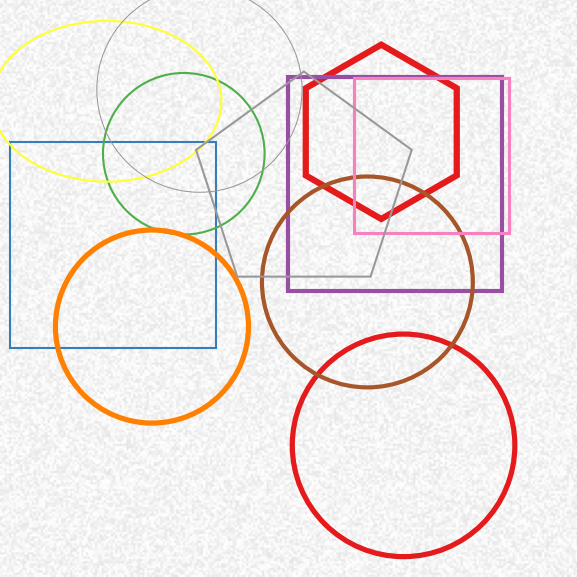[{"shape": "circle", "thickness": 2.5, "radius": 0.96, "center": [0.699, 0.228]}, {"shape": "hexagon", "thickness": 3, "radius": 0.75, "center": [0.66, 0.771]}, {"shape": "square", "thickness": 1, "radius": 0.89, "center": [0.196, 0.575]}, {"shape": "circle", "thickness": 1, "radius": 0.7, "center": [0.318, 0.733]}, {"shape": "square", "thickness": 2, "radius": 0.93, "center": [0.685, 0.681]}, {"shape": "circle", "thickness": 2.5, "radius": 0.84, "center": [0.263, 0.434]}, {"shape": "oval", "thickness": 1, "radius": 0.99, "center": [0.185, 0.824]}, {"shape": "circle", "thickness": 2, "radius": 0.91, "center": [0.636, 0.511]}, {"shape": "square", "thickness": 1.5, "radius": 0.67, "center": [0.747, 0.729]}, {"shape": "pentagon", "thickness": 1, "radius": 0.98, "center": [0.526, 0.679]}, {"shape": "circle", "thickness": 0.5, "radius": 0.89, "center": [0.345, 0.844]}]